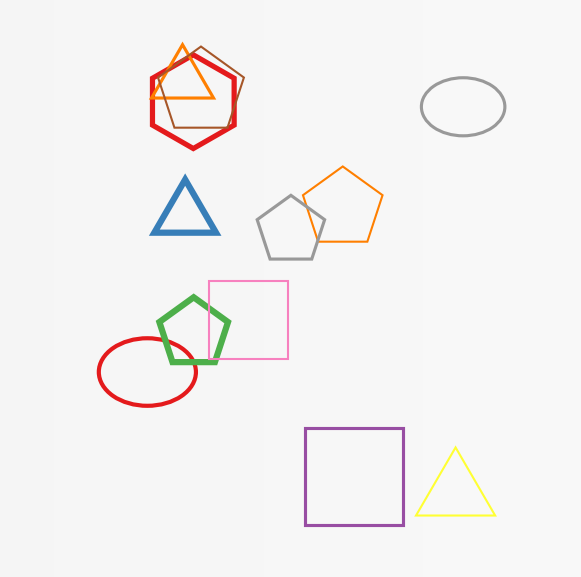[{"shape": "oval", "thickness": 2, "radius": 0.42, "center": [0.254, 0.355]}, {"shape": "hexagon", "thickness": 2.5, "radius": 0.41, "center": [0.333, 0.823]}, {"shape": "triangle", "thickness": 3, "radius": 0.31, "center": [0.319, 0.627]}, {"shape": "pentagon", "thickness": 3, "radius": 0.31, "center": [0.333, 0.422]}, {"shape": "square", "thickness": 1.5, "radius": 0.42, "center": [0.609, 0.174]}, {"shape": "pentagon", "thickness": 1, "radius": 0.36, "center": [0.59, 0.639]}, {"shape": "triangle", "thickness": 1.5, "radius": 0.31, "center": [0.314, 0.86]}, {"shape": "triangle", "thickness": 1, "radius": 0.39, "center": [0.784, 0.146]}, {"shape": "pentagon", "thickness": 1, "radius": 0.39, "center": [0.346, 0.841]}, {"shape": "square", "thickness": 1, "radius": 0.34, "center": [0.427, 0.445]}, {"shape": "pentagon", "thickness": 1.5, "radius": 0.31, "center": [0.5, 0.6]}, {"shape": "oval", "thickness": 1.5, "radius": 0.36, "center": [0.797, 0.814]}]